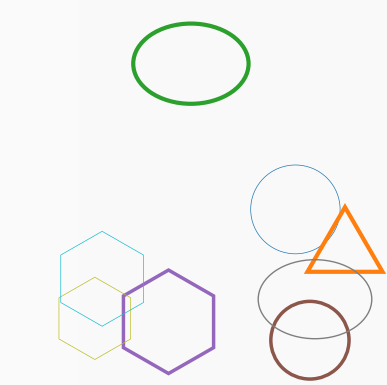[{"shape": "circle", "thickness": 0.5, "radius": 0.58, "center": [0.762, 0.456]}, {"shape": "triangle", "thickness": 3, "radius": 0.56, "center": [0.89, 0.35]}, {"shape": "oval", "thickness": 3, "radius": 0.74, "center": [0.493, 0.835]}, {"shape": "hexagon", "thickness": 2.5, "radius": 0.67, "center": [0.435, 0.164]}, {"shape": "circle", "thickness": 2.5, "radius": 0.5, "center": [0.8, 0.116]}, {"shape": "oval", "thickness": 1, "radius": 0.73, "center": [0.813, 0.223]}, {"shape": "hexagon", "thickness": 0.5, "radius": 0.53, "center": [0.245, 0.173]}, {"shape": "hexagon", "thickness": 0.5, "radius": 0.62, "center": [0.264, 0.276]}]